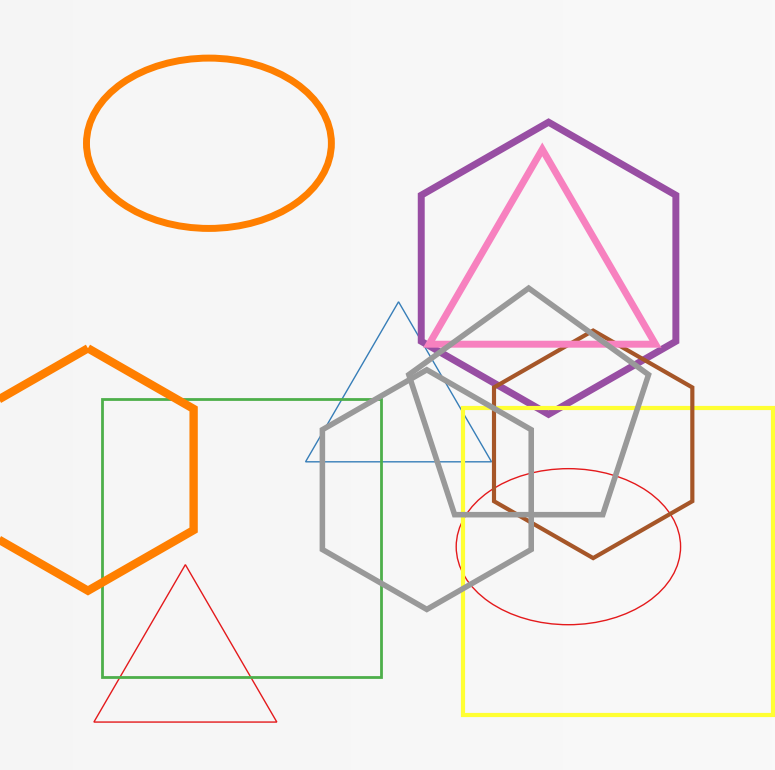[{"shape": "oval", "thickness": 0.5, "radius": 0.72, "center": [0.733, 0.29]}, {"shape": "triangle", "thickness": 0.5, "radius": 0.68, "center": [0.239, 0.13]}, {"shape": "triangle", "thickness": 0.5, "radius": 0.69, "center": [0.514, 0.47]}, {"shape": "square", "thickness": 1, "radius": 0.9, "center": [0.312, 0.301]}, {"shape": "hexagon", "thickness": 2.5, "radius": 0.95, "center": [0.708, 0.652]}, {"shape": "oval", "thickness": 2.5, "radius": 0.79, "center": [0.27, 0.814]}, {"shape": "hexagon", "thickness": 3, "radius": 0.79, "center": [0.113, 0.39]}, {"shape": "square", "thickness": 1.5, "radius": 1.0, "center": [0.798, 0.271]}, {"shape": "hexagon", "thickness": 1.5, "radius": 0.74, "center": [0.765, 0.423]}, {"shape": "triangle", "thickness": 2.5, "radius": 0.84, "center": [0.7, 0.637]}, {"shape": "hexagon", "thickness": 2, "radius": 0.78, "center": [0.551, 0.364]}, {"shape": "pentagon", "thickness": 2, "radius": 0.81, "center": [0.682, 0.463]}]